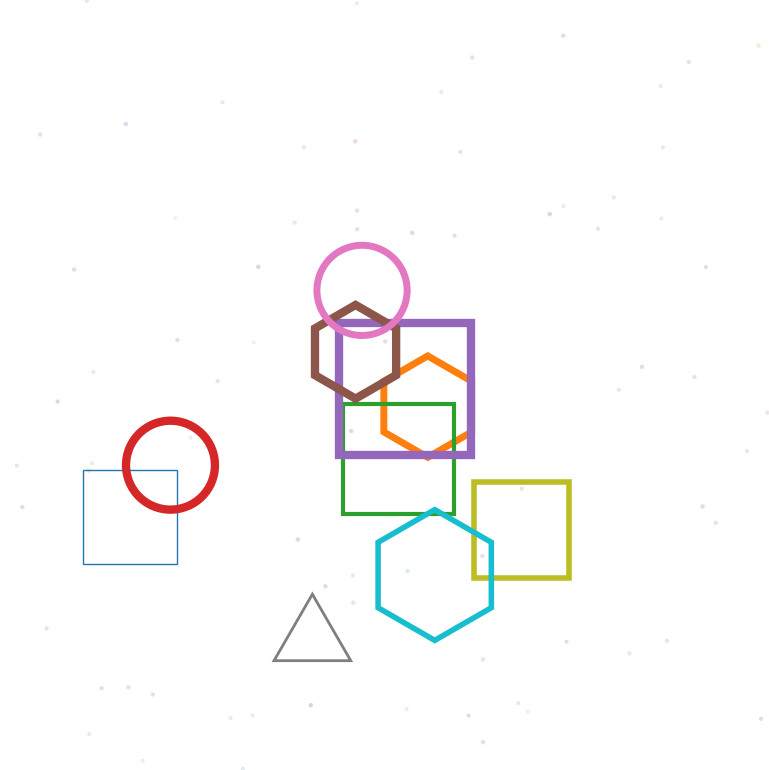[{"shape": "square", "thickness": 0.5, "radius": 0.3, "center": [0.169, 0.329]}, {"shape": "hexagon", "thickness": 2.5, "radius": 0.33, "center": [0.556, 0.472]}, {"shape": "square", "thickness": 1.5, "radius": 0.36, "center": [0.518, 0.404]}, {"shape": "circle", "thickness": 3, "radius": 0.29, "center": [0.221, 0.396]}, {"shape": "square", "thickness": 3, "radius": 0.43, "center": [0.526, 0.495]}, {"shape": "hexagon", "thickness": 3, "radius": 0.3, "center": [0.462, 0.543]}, {"shape": "circle", "thickness": 2.5, "radius": 0.29, "center": [0.47, 0.623]}, {"shape": "triangle", "thickness": 1, "radius": 0.29, "center": [0.406, 0.171]}, {"shape": "square", "thickness": 2, "radius": 0.31, "center": [0.677, 0.312]}, {"shape": "hexagon", "thickness": 2, "radius": 0.42, "center": [0.565, 0.253]}]